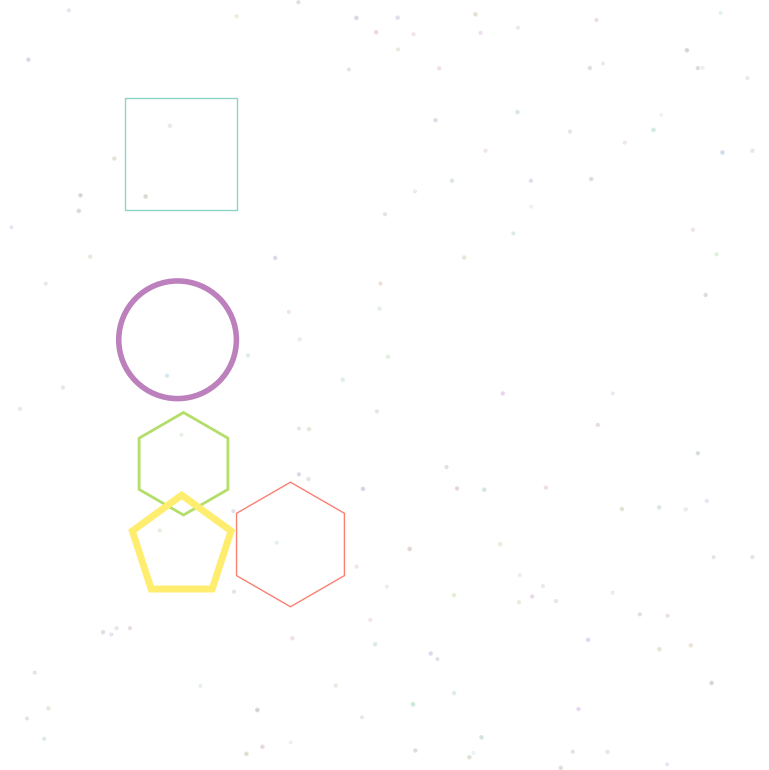[{"shape": "square", "thickness": 0.5, "radius": 0.36, "center": [0.235, 0.8]}, {"shape": "hexagon", "thickness": 0.5, "radius": 0.4, "center": [0.377, 0.293]}, {"shape": "hexagon", "thickness": 1, "radius": 0.33, "center": [0.238, 0.398]}, {"shape": "circle", "thickness": 2, "radius": 0.38, "center": [0.231, 0.559]}, {"shape": "pentagon", "thickness": 2.5, "radius": 0.34, "center": [0.236, 0.29]}]